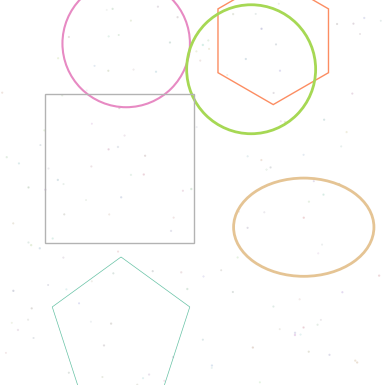[{"shape": "pentagon", "thickness": 0.5, "radius": 0.94, "center": [0.314, 0.145]}, {"shape": "hexagon", "thickness": 1, "radius": 0.83, "center": [0.71, 0.894]}, {"shape": "circle", "thickness": 1.5, "radius": 0.83, "center": [0.328, 0.887]}, {"shape": "circle", "thickness": 2, "radius": 0.84, "center": [0.652, 0.82]}, {"shape": "oval", "thickness": 2, "radius": 0.91, "center": [0.789, 0.41]}, {"shape": "square", "thickness": 1, "radius": 0.97, "center": [0.311, 0.562]}]